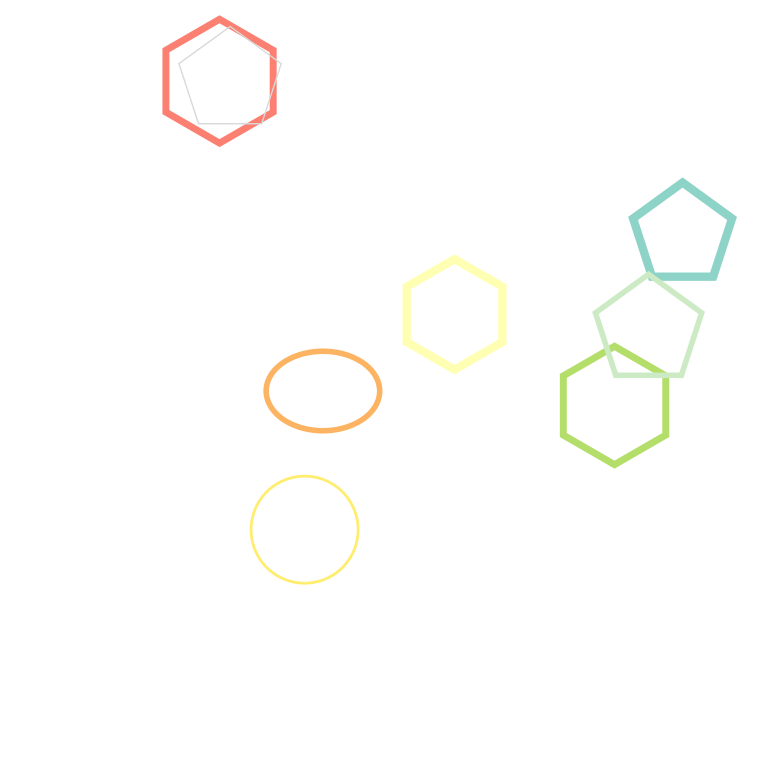[{"shape": "pentagon", "thickness": 3, "radius": 0.34, "center": [0.886, 0.695]}, {"shape": "hexagon", "thickness": 3, "radius": 0.36, "center": [0.59, 0.592]}, {"shape": "hexagon", "thickness": 2.5, "radius": 0.4, "center": [0.285, 0.895]}, {"shape": "oval", "thickness": 2, "radius": 0.37, "center": [0.419, 0.492]}, {"shape": "hexagon", "thickness": 2.5, "radius": 0.38, "center": [0.798, 0.473]}, {"shape": "pentagon", "thickness": 0.5, "radius": 0.35, "center": [0.299, 0.896]}, {"shape": "pentagon", "thickness": 2, "radius": 0.36, "center": [0.842, 0.571]}, {"shape": "circle", "thickness": 1, "radius": 0.35, "center": [0.396, 0.312]}]